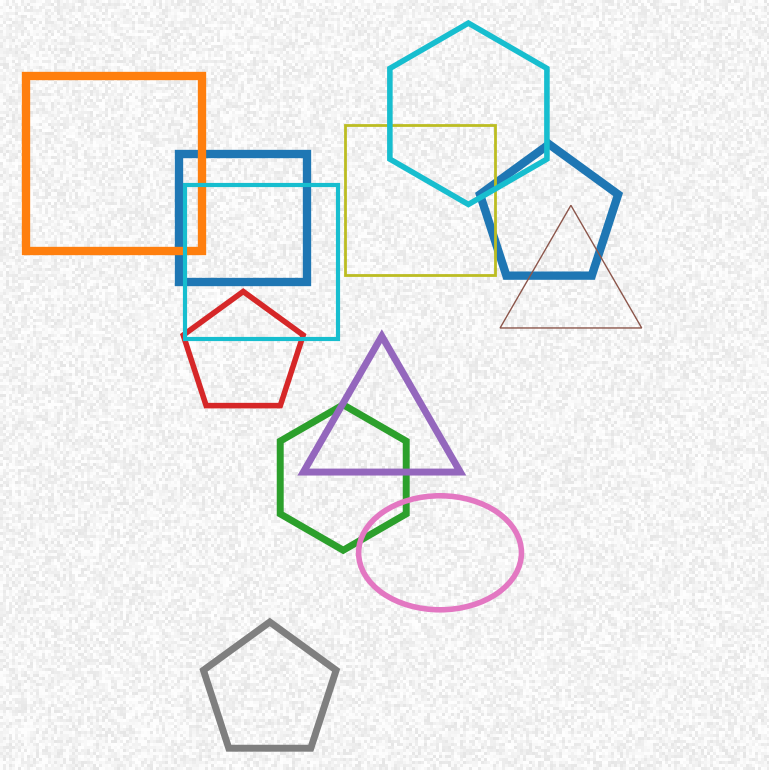[{"shape": "square", "thickness": 3, "radius": 0.42, "center": [0.315, 0.717]}, {"shape": "pentagon", "thickness": 3, "radius": 0.47, "center": [0.713, 0.718]}, {"shape": "square", "thickness": 3, "radius": 0.57, "center": [0.149, 0.788]}, {"shape": "hexagon", "thickness": 2.5, "radius": 0.47, "center": [0.446, 0.38]}, {"shape": "pentagon", "thickness": 2, "radius": 0.41, "center": [0.316, 0.539]}, {"shape": "triangle", "thickness": 2.5, "radius": 0.59, "center": [0.496, 0.446]}, {"shape": "triangle", "thickness": 0.5, "radius": 0.53, "center": [0.741, 0.627]}, {"shape": "oval", "thickness": 2, "radius": 0.53, "center": [0.571, 0.282]}, {"shape": "pentagon", "thickness": 2.5, "radius": 0.45, "center": [0.35, 0.102]}, {"shape": "square", "thickness": 1, "radius": 0.49, "center": [0.546, 0.74]}, {"shape": "hexagon", "thickness": 2, "radius": 0.59, "center": [0.608, 0.852]}, {"shape": "square", "thickness": 1.5, "radius": 0.5, "center": [0.34, 0.66]}]